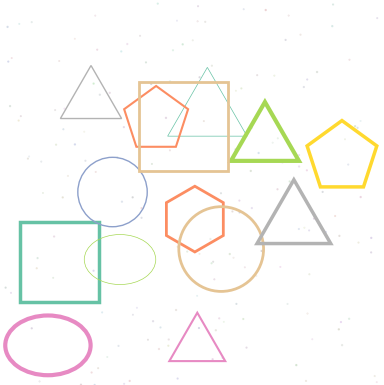[{"shape": "triangle", "thickness": 0.5, "radius": 0.6, "center": [0.539, 0.706]}, {"shape": "square", "thickness": 2.5, "radius": 0.52, "center": [0.155, 0.319]}, {"shape": "pentagon", "thickness": 1.5, "radius": 0.44, "center": [0.406, 0.689]}, {"shape": "hexagon", "thickness": 2, "radius": 0.43, "center": [0.506, 0.431]}, {"shape": "circle", "thickness": 1, "radius": 0.45, "center": [0.292, 0.501]}, {"shape": "oval", "thickness": 3, "radius": 0.55, "center": [0.124, 0.103]}, {"shape": "triangle", "thickness": 1.5, "radius": 0.42, "center": [0.512, 0.104]}, {"shape": "oval", "thickness": 0.5, "radius": 0.46, "center": [0.312, 0.326]}, {"shape": "triangle", "thickness": 3, "radius": 0.51, "center": [0.688, 0.633]}, {"shape": "pentagon", "thickness": 2.5, "radius": 0.48, "center": [0.888, 0.592]}, {"shape": "circle", "thickness": 2, "radius": 0.55, "center": [0.575, 0.353]}, {"shape": "square", "thickness": 2, "radius": 0.58, "center": [0.476, 0.671]}, {"shape": "triangle", "thickness": 1, "radius": 0.46, "center": [0.236, 0.738]}, {"shape": "triangle", "thickness": 2.5, "radius": 0.55, "center": [0.763, 0.423]}]